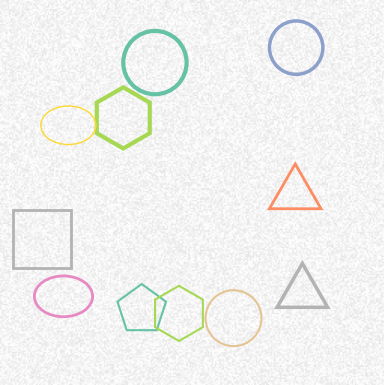[{"shape": "pentagon", "thickness": 1.5, "radius": 0.33, "center": [0.368, 0.196]}, {"shape": "circle", "thickness": 3, "radius": 0.41, "center": [0.402, 0.837]}, {"shape": "triangle", "thickness": 2, "radius": 0.39, "center": [0.767, 0.497]}, {"shape": "circle", "thickness": 2.5, "radius": 0.35, "center": [0.769, 0.876]}, {"shape": "oval", "thickness": 2, "radius": 0.38, "center": [0.165, 0.23]}, {"shape": "hexagon", "thickness": 1.5, "radius": 0.36, "center": [0.465, 0.186]}, {"shape": "hexagon", "thickness": 3, "radius": 0.4, "center": [0.32, 0.694]}, {"shape": "oval", "thickness": 1, "radius": 0.36, "center": [0.178, 0.675]}, {"shape": "circle", "thickness": 1.5, "radius": 0.36, "center": [0.607, 0.174]}, {"shape": "triangle", "thickness": 2.5, "radius": 0.38, "center": [0.785, 0.24]}, {"shape": "square", "thickness": 2, "radius": 0.38, "center": [0.11, 0.378]}]